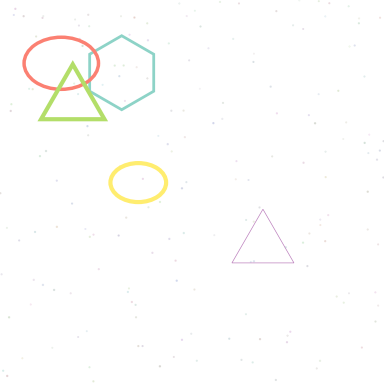[{"shape": "hexagon", "thickness": 2, "radius": 0.48, "center": [0.316, 0.811]}, {"shape": "oval", "thickness": 2.5, "radius": 0.48, "center": [0.159, 0.836]}, {"shape": "triangle", "thickness": 3, "radius": 0.48, "center": [0.189, 0.738]}, {"shape": "triangle", "thickness": 0.5, "radius": 0.46, "center": [0.683, 0.364]}, {"shape": "oval", "thickness": 3, "radius": 0.36, "center": [0.359, 0.526]}]